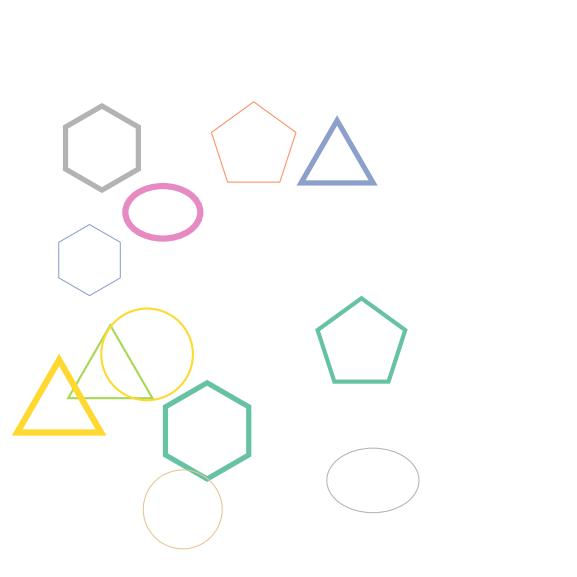[{"shape": "pentagon", "thickness": 2, "radius": 0.4, "center": [0.626, 0.403]}, {"shape": "hexagon", "thickness": 2.5, "radius": 0.42, "center": [0.359, 0.253]}, {"shape": "pentagon", "thickness": 0.5, "radius": 0.38, "center": [0.439, 0.746]}, {"shape": "triangle", "thickness": 2.5, "radius": 0.36, "center": [0.584, 0.718]}, {"shape": "hexagon", "thickness": 0.5, "radius": 0.31, "center": [0.155, 0.549]}, {"shape": "oval", "thickness": 3, "radius": 0.32, "center": [0.282, 0.631]}, {"shape": "triangle", "thickness": 1, "radius": 0.42, "center": [0.191, 0.352]}, {"shape": "triangle", "thickness": 3, "radius": 0.42, "center": [0.102, 0.292]}, {"shape": "circle", "thickness": 1, "radius": 0.4, "center": [0.255, 0.385]}, {"shape": "circle", "thickness": 0.5, "radius": 0.34, "center": [0.316, 0.117]}, {"shape": "hexagon", "thickness": 2.5, "radius": 0.36, "center": [0.177, 0.743]}, {"shape": "oval", "thickness": 0.5, "radius": 0.4, "center": [0.646, 0.167]}]